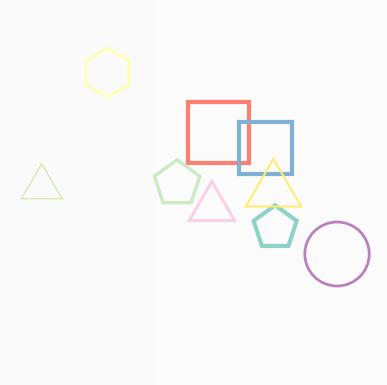[{"shape": "pentagon", "thickness": 3, "radius": 0.29, "center": [0.71, 0.408]}, {"shape": "hexagon", "thickness": 2, "radius": 0.32, "center": [0.277, 0.811]}, {"shape": "square", "thickness": 3, "radius": 0.39, "center": [0.564, 0.655]}, {"shape": "square", "thickness": 3, "radius": 0.34, "center": [0.685, 0.616]}, {"shape": "triangle", "thickness": 0.5, "radius": 0.3, "center": [0.108, 0.514]}, {"shape": "triangle", "thickness": 2, "radius": 0.34, "center": [0.547, 0.461]}, {"shape": "circle", "thickness": 2, "radius": 0.42, "center": [0.87, 0.34]}, {"shape": "pentagon", "thickness": 2.5, "radius": 0.31, "center": [0.457, 0.523]}, {"shape": "triangle", "thickness": 1.5, "radius": 0.41, "center": [0.706, 0.505]}]